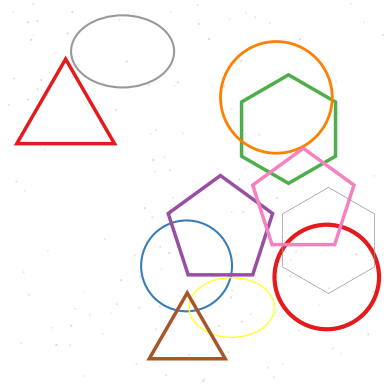[{"shape": "circle", "thickness": 3, "radius": 0.68, "center": [0.849, 0.281]}, {"shape": "triangle", "thickness": 2.5, "radius": 0.73, "center": [0.17, 0.7]}, {"shape": "circle", "thickness": 1.5, "radius": 0.59, "center": [0.485, 0.309]}, {"shape": "hexagon", "thickness": 2.5, "radius": 0.7, "center": [0.749, 0.665]}, {"shape": "pentagon", "thickness": 2.5, "radius": 0.71, "center": [0.573, 0.401]}, {"shape": "circle", "thickness": 2, "radius": 0.73, "center": [0.718, 0.747]}, {"shape": "oval", "thickness": 1, "radius": 0.55, "center": [0.602, 0.201]}, {"shape": "triangle", "thickness": 2.5, "radius": 0.57, "center": [0.486, 0.125]}, {"shape": "pentagon", "thickness": 2.5, "radius": 0.69, "center": [0.788, 0.476]}, {"shape": "hexagon", "thickness": 0.5, "radius": 0.69, "center": [0.853, 0.375]}, {"shape": "oval", "thickness": 1.5, "radius": 0.67, "center": [0.318, 0.867]}]